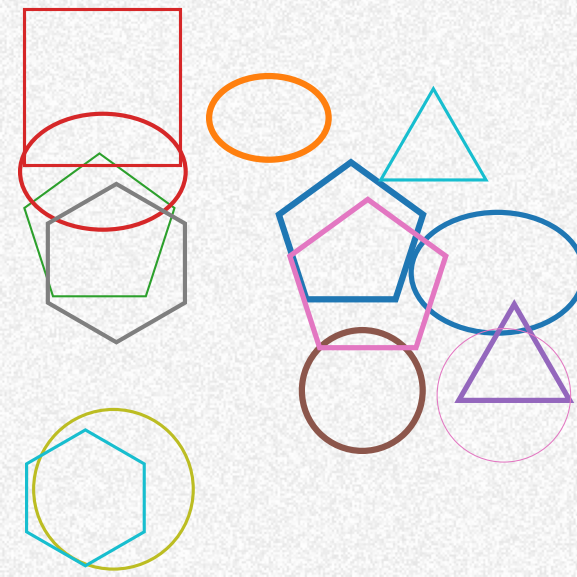[{"shape": "oval", "thickness": 2.5, "radius": 0.75, "center": [0.861, 0.527]}, {"shape": "pentagon", "thickness": 3, "radius": 0.66, "center": [0.608, 0.587]}, {"shape": "oval", "thickness": 3, "radius": 0.52, "center": [0.466, 0.795]}, {"shape": "pentagon", "thickness": 1, "radius": 0.68, "center": [0.172, 0.597]}, {"shape": "oval", "thickness": 2, "radius": 0.72, "center": [0.178, 0.702]}, {"shape": "square", "thickness": 1.5, "radius": 0.68, "center": [0.177, 0.849]}, {"shape": "triangle", "thickness": 2.5, "radius": 0.55, "center": [0.89, 0.361]}, {"shape": "circle", "thickness": 3, "radius": 0.52, "center": [0.627, 0.323]}, {"shape": "pentagon", "thickness": 2.5, "radius": 0.71, "center": [0.637, 0.512]}, {"shape": "circle", "thickness": 0.5, "radius": 0.58, "center": [0.873, 0.315]}, {"shape": "hexagon", "thickness": 2, "radius": 0.69, "center": [0.202, 0.544]}, {"shape": "circle", "thickness": 1.5, "radius": 0.69, "center": [0.196, 0.152]}, {"shape": "hexagon", "thickness": 1.5, "radius": 0.59, "center": [0.148, 0.137]}, {"shape": "triangle", "thickness": 1.5, "radius": 0.53, "center": [0.75, 0.74]}]